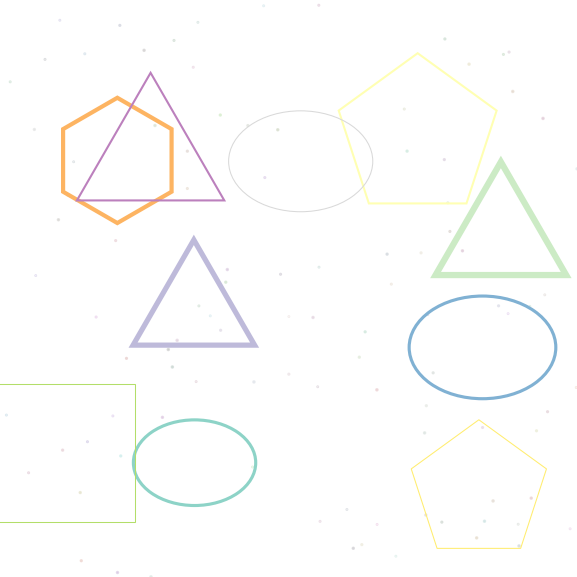[{"shape": "oval", "thickness": 1.5, "radius": 0.53, "center": [0.337, 0.198]}, {"shape": "pentagon", "thickness": 1, "radius": 0.72, "center": [0.723, 0.763]}, {"shape": "triangle", "thickness": 2.5, "radius": 0.61, "center": [0.336, 0.462]}, {"shape": "oval", "thickness": 1.5, "radius": 0.63, "center": [0.835, 0.398]}, {"shape": "hexagon", "thickness": 2, "radius": 0.54, "center": [0.203, 0.721]}, {"shape": "square", "thickness": 0.5, "radius": 0.6, "center": [0.115, 0.215]}, {"shape": "oval", "thickness": 0.5, "radius": 0.62, "center": [0.521, 0.72]}, {"shape": "triangle", "thickness": 1, "radius": 0.74, "center": [0.261, 0.726]}, {"shape": "triangle", "thickness": 3, "radius": 0.65, "center": [0.867, 0.588]}, {"shape": "pentagon", "thickness": 0.5, "radius": 0.62, "center": [0.829, 0.149]}]